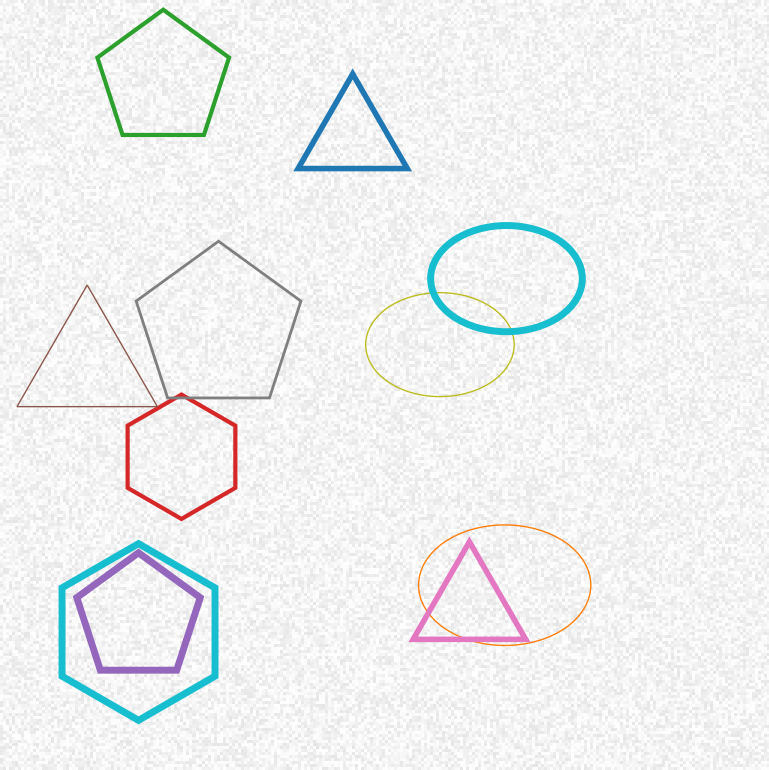[{"shape": "triangle", "thickness": 2, "radius": 0.41, "center": [0.458, 0.822]}, {"shape": "oval", "thickness": 0.5, "radius": 0.56, "center": [0.655, 0.24]}, {"shape": "pentagon", "thickness": 1.5, "radius": 0.45, "center": [0.212, 0.897]}, {"shape": "hexagon", "thickness": 1.5, "radius": 0.4, "center": [0.236, 0.407]}, {"shape": "pentagon", "thickness": 2.5, "radius": 0.42, "center": [0.18, 0.198]}, {"shape": "triangle", "thickness": 0.5, "radius": 0.53, "center": [0.113, 0.525]}, {"shape": "triangle", "thickness": 2, "radius": 0.42, "center": [0.61, 0.212]}, {"shape": "pentagon", "thickness": 1, "radius": 0.56, "center": [0.284, 0.574]}, {"shape": "oval", "thickness": 0.5, "radius": 0.48, "center": [0.571, 0.552]}, {"shape": "oval", "thickness": 2.5, "radius": 0.49, "center": [0.658, 0.638]}, {"shape": "hexagon", "thickness": 2.5, "radius": 0.57, "center": [0.18, 0.179]}]